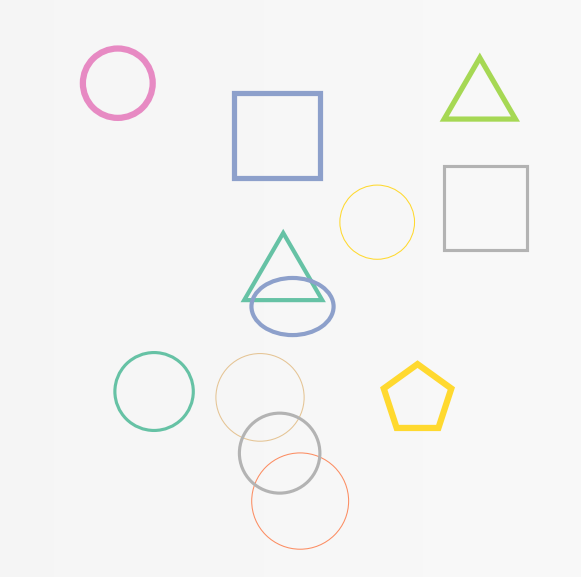[{"shape": "circle", "thickness": 1.5, "radius": 0.34, "center": [0.265, 0.321]}, {"shape": "triangle", "thickness": 2, "radius": 0.39, "center": [0.487, 0.518]}, {"shape": "circle", "thickness": 0.5, "radius": 0.42, "center": [0.516, 0.131]}, {"shape": "square", "thickness": 2.5, "radius": 0.37, "center": [0.476, 0.764]}, {"shape": "oval", "thickness": 2, "radius": 0.35, "center": [0.503, 0.468]}, {"shape": "circle", "thickness": 3, "radius": 0.3, "center": [0.203, 0.855]}, {"shape": "triangle", "thickness": 2.5, "radius": 0.35, "center": [0.825, 0.828]}, {"shape": "circle", "thickness": 0.5, "radius": 0.32, "center": [0.649, 0.614]}, {"shape": "pentagon", "thickness": 3, "radius": 0.31, "center": [0.718, 0.308]}, {"shape": "circle", "thickness": 0.5, "radius": 0.38, "center": [0.447, 0.311]}, {"shape": "square", "thickness": 1.5, "radius": 0.36, "center": [0.835, 0.639]}, {"shape": "circle", "thickness": 1.5, "radius": 0.35, "center": [0.481, 0.214]}]